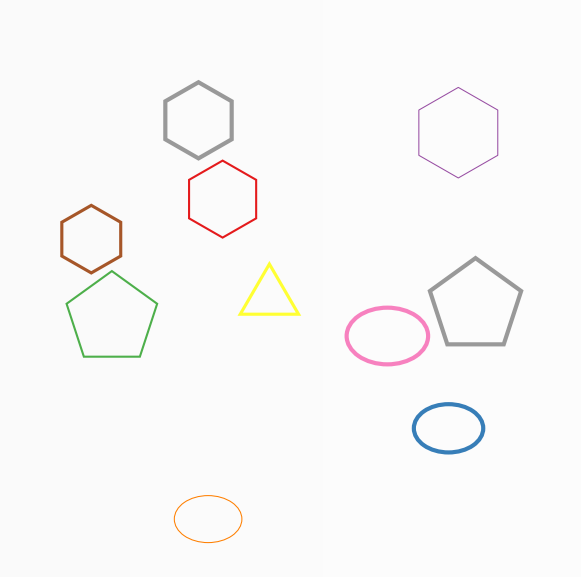[{"shape": "hexagon", "thickness": 1, "radius": 0.33, "center": [0.383, 0.654]}, {"shape": "oval", "thickness": 2, "radius": 0.3, "center": [0.772, 0.257]}, {"shape": "pentagon", "thickness": 1, "radius": 0.41, "center": [0.192, 0.448]}, {"shape": "hexagon", "thickness": 0.5, "radius": 0.39, "center": [0.788, 0.769]}, {"shape": "oval", "thickness": 0.5, "radius": 0.29, "center": [0.358, 0.1]}, {"shape": "triangle", "thickness": 1.5, "radius": 0.29, "center": [0.463, 0.484]}, {"shape": "hexagon", "thickness": 1.5, "radius": 0.29, "center": [0.157, 0.585]}, {"shape": "oval", "thickness": 2, "radius": 0.35, "center": [0.666, 0.417]}, {"shape": "hexagon", "thickness": 2, "radius": 0.33, "center": [0.342, 0.791]}, {"shape": "pentagon", "thickness": 2, "radius": 0.41, "center": [0.818, 0.47]}]